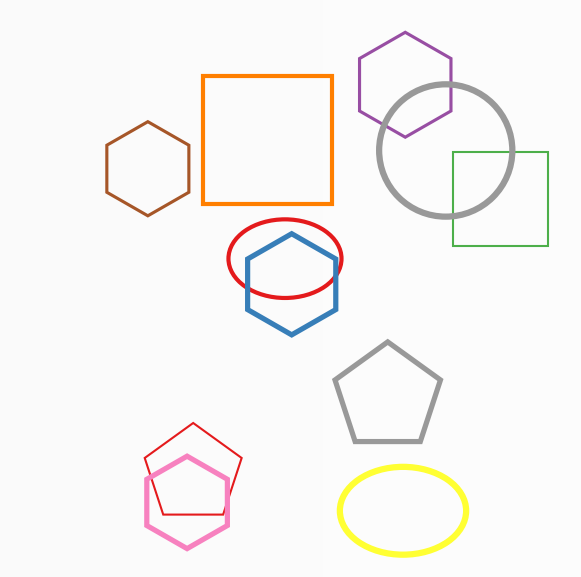[{"shape": "pentagon", "thickness": 1, "radius": 0.44, "center": [0.332, 0.179]}, {"shape": "oval", "thickness": 2, "radius": 0.49, "center": [0.49, 0.551]}, {"shape": "hexagon", "thickness": 2.5, "radius": 0.44, "center": [0.502, 0.507]}, {"shape": "square", "thickness": 1, "radius": 0.41, "center": [0.86, 0.654]}, {"shape": "hexagon", "thickness": 1.5, "radius": 0.45, "center": [0.697, 0.852]}, {"shape": "square", "thickness": 2, "radius": 0.55, "center": [0.46, 0.757]}, {"shape": "oval", "thickness": 3, "radius": 0.54, "center": [0.693, 0.115]}, {"shape": "hexagon", "thickness": 1.5, "radius": 0.41, "center": [0.254, 0.707]}, {"shape": "hexagon", "thickness": 2.5, "radius": 0.4, "center": [0.322, 0.129]}, {"shape": "pentagon", "thickness": 2.5, "radius": 0.48, "center": [0.667, 0.312]}, {"shape": "circle", "thickness": 3, "radius": 0.57, "center": [0.767, 0.739]}]